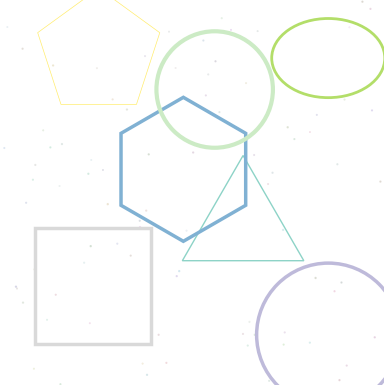[{"shape": "triangle", "thickness": 1, "radius": 0.91, "center": [0.631, 0.414]}, {"shape": "circle", "thickness": 2.5, "radius": 0.93, "center": [0.853, 0.13]}, {"shape": "hexagon", "thickness": 2.5, "radius": 0.93, "center": [0.476, 0.56]}, {"shape": "oval", "thickness": 2, "radius": 0.73, "center": [0.853, 0.849]}, {"shape": "square", "thickness": 2.5, "radius": 0.75, "center": [0.24, 0.256]}, {"shape": "circle", "thickness": 3, "radius": 0.76, "center": [0.558, 0.767]}, {"shape": "pentagon", "thickness": 0.5, "radius": 0.83, "center": [0.256, 0.864]}]